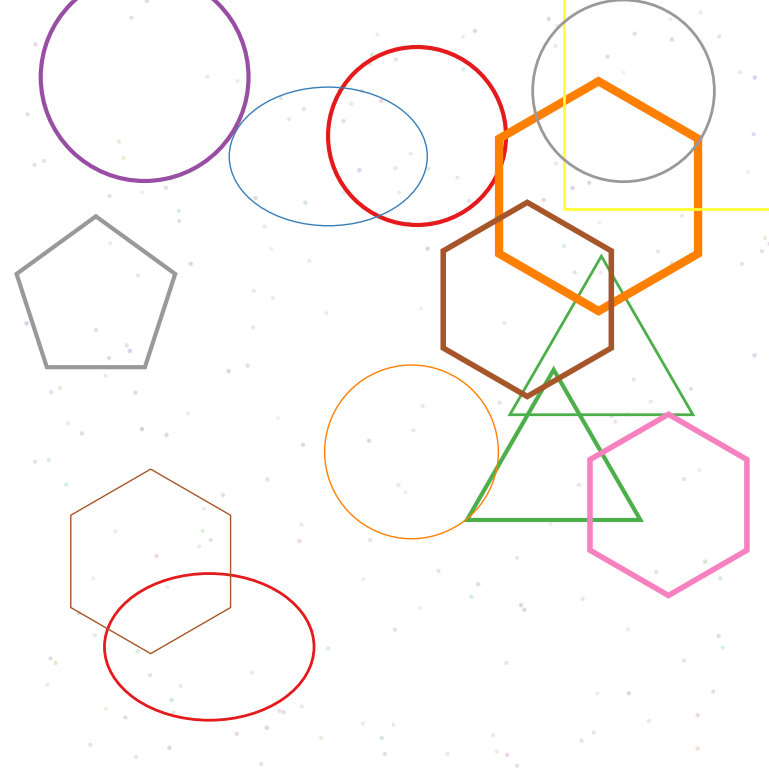[{"shape": "oval", "thickness": 1, "radius": 0.68, "center": [0.272, 0.16]}, {"shape": "circle", "thickness": 1.5, "radius": 0.58, "center": [0.542, 0.823]}, {"shape": "oval", "thickness": 0.5, "radius": 0.64, "center": [0.426, 0.797]}, {"shape": "triangle", "thickness": 1, "radius": 0.69, "center": [0.781, 0.53]}, {"shape": "triangle", "thickness": 1.5, "radius": 0.65, "center": [0.719, 0.39]}, {"shape": "circle", "thickness": 1.5, "radius": 0.67, "center": [0.188, 0.9]}, {"shape": "circle", "thickness": 0.5, "radius": 0.56, "center": [0.534, 0.413]}, {"shape": "hexagon", "thickness": 3, "radius": 0.75, "center": [0.777, 0.745]}, {"shape": "square", "thickness": 1, "radius": 0.71, "center": [0.875, 0.87]}, {"shape": "hexagon", "thickness": 2, "radius": 0.63, "center": [0.685, 0.611]}, {"shape": "hexagon", "thickness": 0.5, "radius": 0.6, "center": [0.196, 0.271]}, {"shape": "hexagon", "thickness": 2, "radius": 0.59, "center": [0.868, 0.344]}, {"shape": "circle", "thickness": 1, "radius": 0.59, "center": [0.81, 0.882]}, {"shape": "pentagon", "thickness": 1.5, "radius": 0.54, "center": [0.125, 0.611]}]